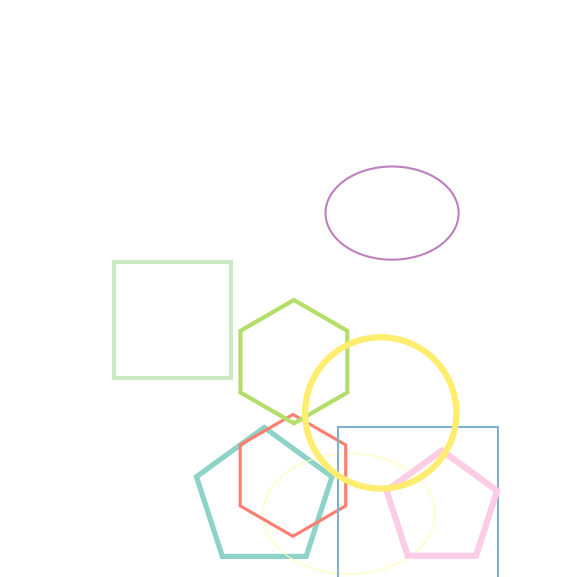[{"shape": "pentagon", "thickness": 2.5, "radius": 0.62, "center": [0.458, 0.135]}, {"shape": "oval", "thickness": 0.5, "radius": 0.74, "center": [0.604, 0.109]}, {"shape": "hexagon", "thickness": 1.5, "radius": 0.53, "center": [0.507, 0.176]}, {"shape": "square", "thickness": 1, "radius": 0.69, "center": [0.724, 0.121]}, {"shape": "hexagon", "thickness": 2, "radius": 0.53, "center": [0.509, 0.373]}, {"shape": "pentagon", "thickness": 3, "radius": 0.5, "center": [0.765, 0.118]}, {"shape": "oval", "thickness": 1, "radius": 0.58, "center": [0.679, 0.63]}, {"shape": "square", "thickness": 2, "radius": 0.5, "center": [0.298, 0.445]}, {"shape": "circle", "thickness": 3, "radius": 0.66, "center": [0.659, 0.284]}]